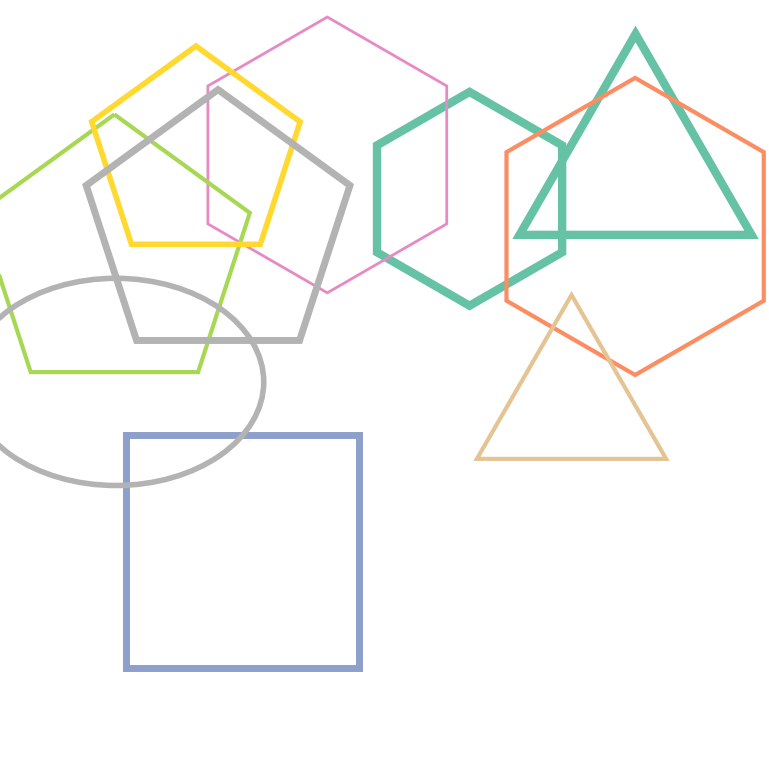[{"shape": "hexagon", "thickness": 3, "radius": 0.69, "center": [0.61, 0.742]}, {"shape": "triangle", "thickness": 3, "radius": 0.87, "center": [0.825, 0.782]}, {"shape": "hexagon", "thickness": 1.5, "radius": 0.96, "center": [0.825, 0.706]}, {"shape": "square", "thickness": 2.5, "radius": 0.76, "center": [0.315, 0.283]}, {"shape": "hexagon", "thickness": 1, "radius": 0.9, "center": [0.425, 0.799]}, {"shape": "pentagon", "thickness": 1.5, "radius": 0.92, "center": [0.149, 0.666]}, {"shape": "pentagon", "thickness": 2, "radius": 0.71, "center": [0.254, 0.798]}, {"shape": "triangle", "thickness": 1.5, "radius": 0.71, "center": [0.742, 0.475]}, {"shape": "pentagon", "thickness": 2.5, "radius": 0.9, "center": [0.283, 0.704]}, {"shape": "oval", "thickness": 2, "radius": 0.96, "center": [0.15, 0.504]}]